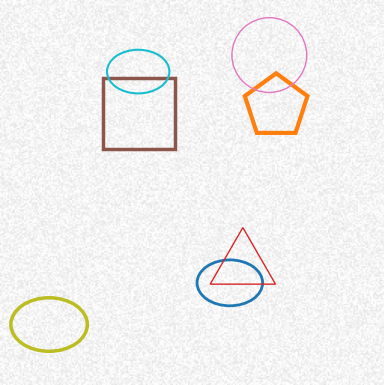[{"shape": "oval", "thickness": 2, "radius": 0.43, "center": [0.597, 0.265]}, {"shape": "pentagon", "thickness": 3, "radius": 0.43, "center": [0.717, 0.724]}, {"shape": "triangle", "thickness": 1, "radius": 0.49, "center": [0.631, 0.311]}, {"shape": "square", "thickness": 2.5, "radius": 0.47, "center": [0.361, 0.705]}, {"shape": "circle", "thickness": 1, "radius": 0.49, "center": [0.7, 0.857]}, {"shape": "oval", "thickness": 2.5, "radius": 0.5, "center": [0.128, 0.157]}, {"shape": "oval", "thickness": 1.5, "radius": 0.4, "center": [0.359, 0.814]}]